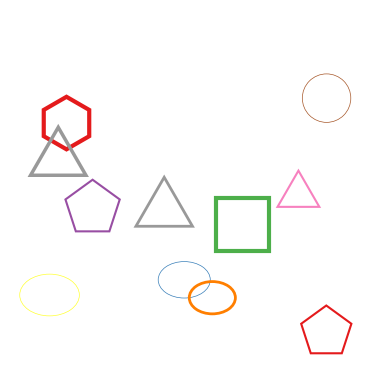[{"shape": "hexagon", "thickness": 3, "radius": 0.34, "center": [0.173, 0.68]}, {"shape": "pentagon", "thickness": 1.5, "radius": 0.34, "center": [0.848, 0.138]}, {"shape": "oval", "thickness": 0.5, "radius": 0.34, "center": [0.479, 0.273]}, {"shape": "square", "thickness": 3, "radius": 0.34, "center": [0.63, 0.418]}, {"shape": "pentagon", "thickness": 1.5, "radius": 0.37, "center": [0.241, 0.459]}, {"shape": "oval", "thickness": 2, "radius": 0.3, "center": [0.551, 0.227]}, {"shape": "oval", "thickness": 0.5, "radius": 0.39, "center": [0.129, 0.234]}, {"shape": "circle", "thickness": 0.5, "radius": 0.31, "center": [0.848, 0.745]}, {"shape": "triangle", "thickness": 1.5, "radius": 0.31, "center": [0.775, 0.494]}, {"shape": "triangle", "thickness": 2.5, "radius": 0.41, "center": [0.151, 0.586]}, {"shape": "triangle", "thickness": 2, "radius": 0.42, "center": [0.426, 0.455]}]